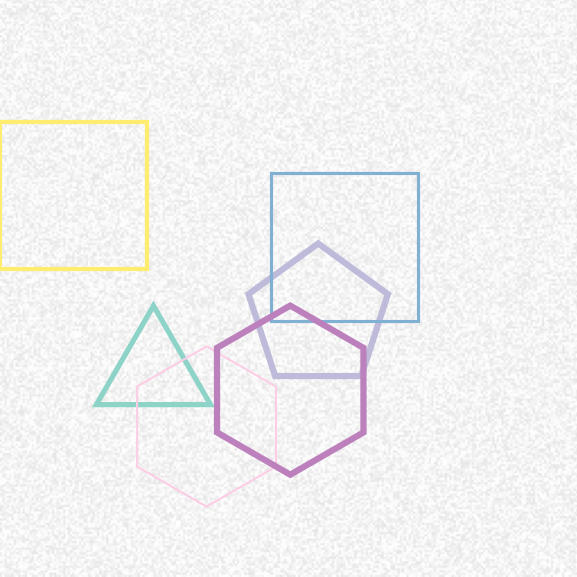[{"shape": "triangle", "thickness": 2.5, "radius": 0.57, "center": [0.266, 0.356]}, {"shape": "pentagon", "thickness": 3, "radius": 0.63, "center": [0.551, 0.451]}, {"shape": "square", "thickness": 1.5, "radius": 0.64, "center": [0.596, 0.571]}, {"shape": "hexagon", "thickness": 1, "radius": 0.69, "center": [0.358, 0.261]}, {"shape": "hexagon", "thickness": 3, "radius": 0.73, "center": [0.503, 0.324]}, {"shape": "square", "thickness": 2, "radius": 0.64, "center": [0.127, 0.661]}]